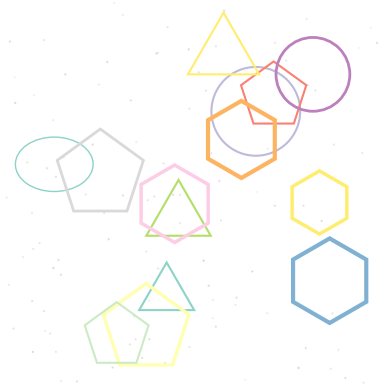[{"shape": "oval", "thickness": 1, "radius": 0.5, "center": [0.141, 0.573]}, {"shape": "triangle", "thickness": 1.5, "radius": 0.41, "center": [0.433, 0.236]}, {"shape": "pentagon", "thickness": 2.5, "radius": 0.58, "center": [0.38, 0.147]}, {"shape": "circle", "thickness": 1.5, "radius": 0.58, "center": [0.664, 0.711]}, {"shape": "pentagon", "thickness": 1.5, "radius": 0.45, "center": [0.711, 0.751]}, {"shape": "hexagon", "thickness": 3, "radius": 0.55, "center": [0.856, 0.271]}, {"shape": "hexagon", "thickness": 3, "radius": 0.5, "center": [0.627, 0.638]}, {"shape": "triangle", "thickness": 1.5, "radius": 0.48, "center": [0.464, 0.436]}, {"shape": "hexagon", "thickness": 2.5, "radius": 0.5, "center": [0.454, 0.471]}, {"shape": "pentagon", "thickness": 2, "radius": 0.59, "center": [0.261, 0.547]}, {"shape": "circle", "thickness": 2, "radius": 0.48, "center": [0.813, 0.807]}, {"shape": "pentagon", "thickness": 1.5, "radius": 0.44, "center": [0.303, 0.128]}, {"shape": "triangle", "thickness": 1.5, "radius": 0.53, "center": [0.581, 0.86]}, {"shape": "hexagon", "thickness": 2.5, "radius": 0.41, "center": [0.83, 0.474]}]